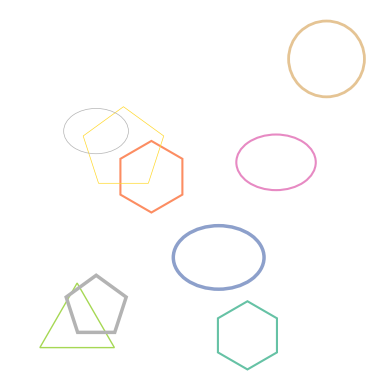[{"shape": "hexagon", "thickness": 1.5, "radius": 0.44, "center": [0.643, 0.129]}, {"shape": "hexagon", "thickness": 1.5, "radius": 0.46, "center": [0.393, 0.541]}, {"shape": "oval", "thickness": 2.5, "radius": 0.59, "center": [0.568, 0.331]}, {"shape": "oval", "thickness": 1.5, "radius": 0.52, "center": [0.717, 0.578]}, {"shape": "triangle", "thickness": 1, "radius": 0.56, "center": [0.2, 0.153]}, {"shape": "pentagon", "thickness": 0.5, "radius": 0.55, "center": [0.321, 0.613]}, {"shape": "circle", "thickness": 2, "radius": 0.49, "center": [0.848, 0.847]}, {"shape": "pentagon", "thickness": 2.5, "radius": 0.41, "center": [0.25, 0.203]}, {"shape": "oval", "thickness": 0.5, "radius": 0.42, "center": [0.249, 0.66]}]